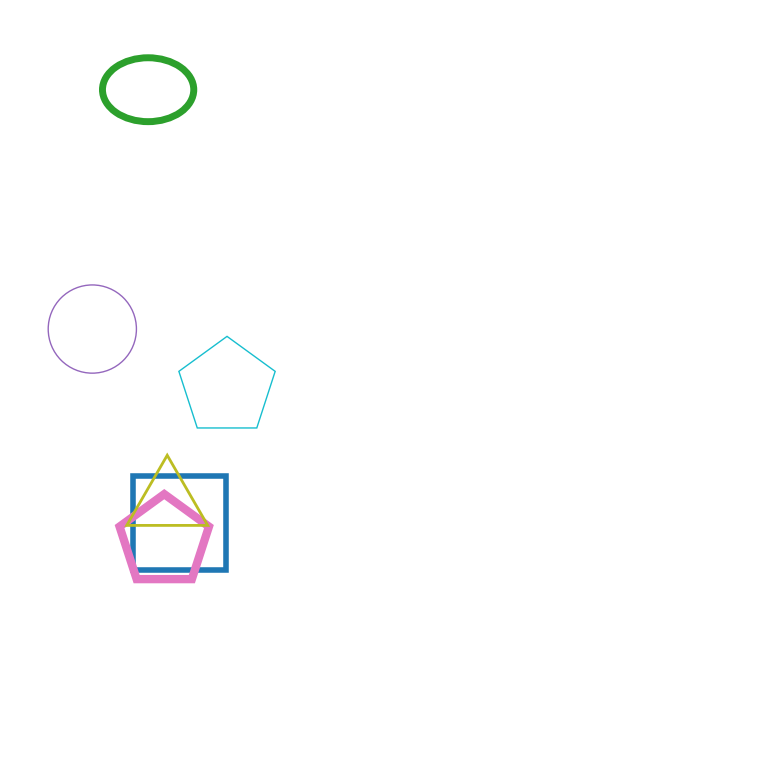[{"shape": "square", "thickness": 2, "radius": 0.3, "center": [0.233, 0.321]}, {"shape": "oval", "thickness": 2.5, "radius": 0.3, "center": [0.192, 0.883]}, {"shape": "circle", "thickness": 0.5, "radius": 0.29, "center": [0.12, 0.573]}, {"shape": "pentagon", "thickness": 3, "radius": 0.31, "center": [0.213, 0.297]}, {"shape": "triangle", "thickness": 1, "radius": 0.3, "center": [0.217, 0.348]}, {"shape": "pentagon", "thickness": 0.5, "radius": 0.33, "center": [0.295, 0.497]}]